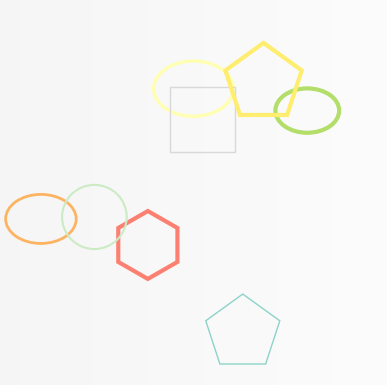[{"shape": "pentagon", "thickness": 1, "radius": 0.5, "center": [0.627, 0.136]}, {"shape": "oval", "thickness": 2.5, "radius": 0.51, "center": [0.499, 0.77]}, {"shape": "hexagon", "thickness": 3, "radius": 0.44, "center": [0.382, 0.364]}, {"shape": "oval", "thickness": 2, "radius": 0.46, "center": [0.106, 0.431]}, {"shape": "oval", "thickness": 3, "radius": 0.41, "center": [0.793, 0.713]}, {"shape": "square", "thickness": 1, "radius": 0.42, "center": [0.522, 0.69]}, {"shape": "circle", "thickness": 1.5, "radius": 0.42, "center": [0.244, 0.436]}, {"shape": "pentagon", "thickness": 3, "radius": 0.52, "center": [0.68, 0.785]}]